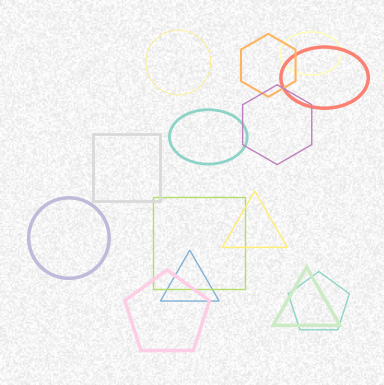[{"shape": "oval", "thickness": 2, "radius": 0.51, "center": [0.541, 0.644]}, {"shape": "pentagon", "thickness": 1, "radius": 0.42, "center": [0.828, 0.211]}, {"shape": "oval", "thickness": 1, "radius": 0.4, "center": [0.807, 0.861]}, {"shape": "circle", "thickness": 2.5, "radius": 0.52, "center": [0.179, 0.382]}, {"shape": "oval", "thickness": 2.5, "radius": 0.57, "center": [0.843, 0.798]}, {"shape": "triangle", "thickness": 1, "radius": 0.44, "center": [0.493, 0.262]}, {"shape": "hexagon", "thickness": 1.5, "radius": 0.41, "center": [0.697, 0.83]}, {"shape": "square", "thickness": 1, "radius": 0.59, "center": [0.516, 0.369]}, {"shape": "pentagon", "thickness": 2.5, "radius": 0.58, "center": [0.434, 0.183]}, {"shape": "square", "thickness": 2, "radius": 0.43, "center": [0.328, 0.566]}, {"shape": "hexagon", "thickness": 1, "radius": 0.52, "center": [0.72, 0.676]}, {"shape": "triangle", "thickness": 2.5, "radius": 0.5, "center": [0.796, 0.205]}, {"shape": "circle", "thickness": 0.5, "radius": 0.42, "center": [0.463, 0.838]}, {"shape": "triangle", "thickness": 1, "radius": 0.49, "center": [0.662, 0.406]}]